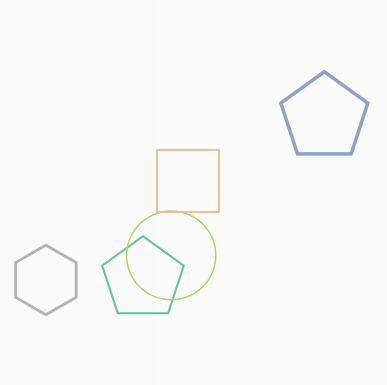[{"shape": "pentagon", "thickness": 1.5, "radius": 0.55, "center": [0.369, 0.276]}, {"shape": "pentagon", "thickness": 2.5, "radius": 0.59, "center": [0.837, 0.696]}, {"shape": "circle", "thickness": 1, "radius": 0.58, "center": [0.442, 0.337]}, {"shape": "square", "thickness": 1.5, "radius": 0.4, "center": [0.486, 0.531]}, {"shape": "hexagon", "thickness": 2, "radius": 0.45, "center": [0.118, 0.273]}]